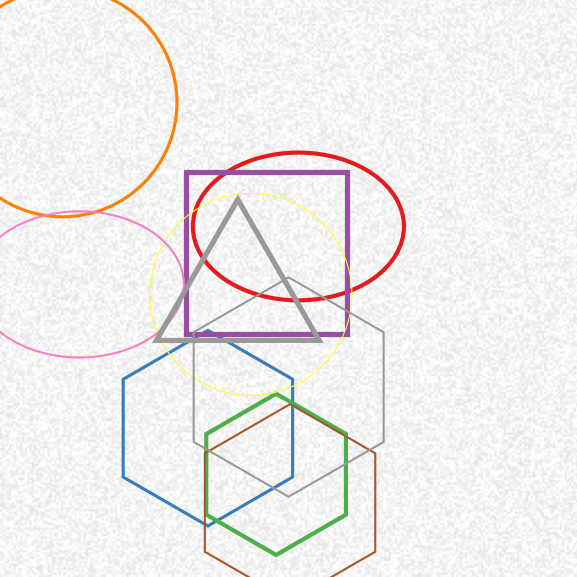[{"shape": "oval", "thickness": 2, "radius": 0.91, "center": [0.517, 0.607]}, {"shape": "hexagon", "thickness": 1.5, "radius": 0.85, "center": [0.36, 0.258]}, {"shape": "hexagon", "thickness": 2, "radius": 0.7, "center": [0.478, 0.178]}, {"shape": "square", "thickness": 2.5, "radius": 0.7, "center": [0.462, 0.562]}, {"shape": "circle", "thickness": 1.5, "radius": 0.99, "center": [0.108, 0.822]}, {"shape": "circle", "thickness": 0.5, "radius": 0.87, "center": [0.434, 0.489]}, {"shape": "hexagon", "thickness": 1, "radius": 0.85, "center": [0.502, 0.129]}, {"shape": "oval", "thickness": 1, "radius": 0.9, "center": [0.138, 0.507]}, {"shape": "hexagon", "thickness": 1, "radius": 0.95, "center": [0.5, 0.329]}, {"shape": "triangle", "thickness": 2.5, "radius": 0.81, "center": [0.412, 0.491]}]